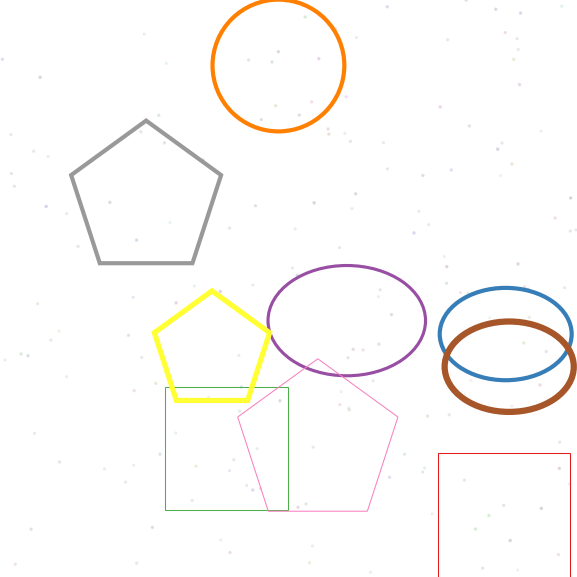[{"shape": "square", "thickness": 0.5, "radius": 0.57, "center": [0.873, 0.101]}, {"shape": "oval", "thickness": 2, "radius": 0.57, "center": [0.876, 0.421]}, {"shape": "square", "thickness": 0.5, "radius": 0.53, "center": [0.392, 0.222]}, {"shape": "oval", "thickness": 1.5, "radius": 0.68, "center": [0.6, 0.444]}, {"shape": "circle", "thickness": 2, "radius": 0.57, "center": [0.482, 0.886]}, {"shape": "pentagon", "thickness": 2.5, "radius": 0.52, "center": [0.367, 0.391]}, {"shape": "oval", "thickness": 3, "radius": 0.56, "center": [0.882, 0.364]}, {"shape": "pentagon", "thickness": 0.5, "radius": 0.73, "center": [0.55, 0.232]}, {"shape": "pentagon", "thickness": 2, "radius": 0.68, "center": [0.253, 0.654]}]